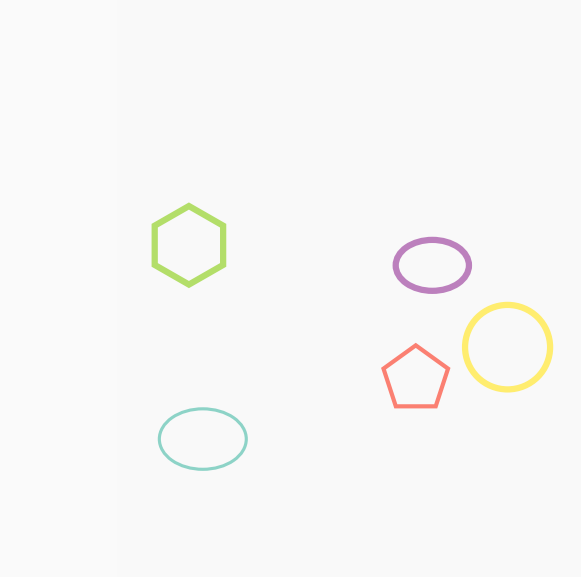[{"shape": "oval", "thickness": 1.5, "radius": 0.37, "center": [0.349, 0.239]}, {"shape": "pentagon", "thickness": 2, "radius": 0.29, "center": [0.715, 0.343]}, {"shape": "hexagon", "thickness": 3, "radius": 0.34, "center": [0.325, 0.574]}, {"shape": "oval", "thickness": 3, "radius": 0.32, "center": [0.744, 0.54]}, {"shape": "circle", "thickness": 3, "radius": 0.37, "center": [0.873, 0.398]}]